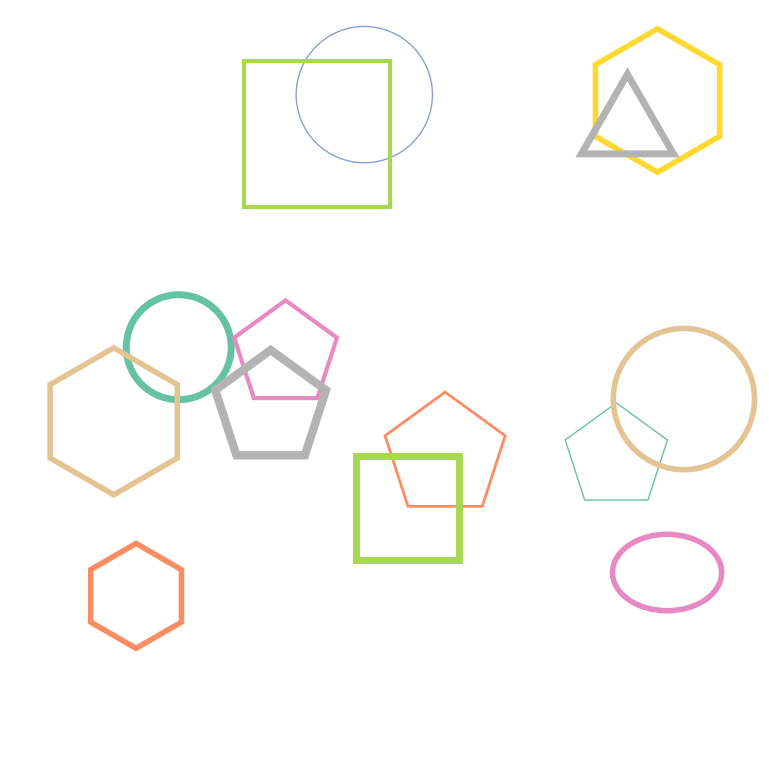[{"shape": "pentagon", "thickness": 0.5, "radius": 0.35, "center": [0.8, 0.407]}, {"shape": "circle", "thickness": 2.5, "radius": 0.34, "center": [0.232, 0.549]}, {"shape": "pentagon", "thickness": 1, "radius": 0.41, "center": [0.578, 0.409]}, {"shape": "hexagon", "thickness": 2, "radius": 0.34, "center": [0.177, 0.226]}, {"shape": "circle", "thickness": 0.5, "radius": 0.44, "center": [0.473, 0.877]}, {"shape": "oval", "thickness": 2, "radius": 0.35, "center": [0.866, 0.256]}, {"shape": "pentagon", "thickness": 1.5, "radius": 0.35, "center": [0.371, 0.54]}, {"shape": "square", "thickness": 2.5, "radius": 0.34, "center": [0.529, 0.34]}, {"shape": "square", "thickness": 1.5, "radius": 0.47, "center": [0.412, 0.826]}, {"shape": "hexagon", "thickness": 2, "radius": 0.47, "center": [0.854, 0.869]}, {"shape": "circle", "thickness": 2, "radius": 0.46, "center": [0.888, 0.482]}, {"shape": "hexagon", "thickness": 2, "radius": 0.48, "center": [0.148, 0.453]}, {"shape": "pentagon", "thickness": 3, "radius": 0.38, "center": [0.351, 0.47]}, {"shape": "triangle", "thickness": 2.5, "radius": 0.34, "center": [0.815, 0.835]}]